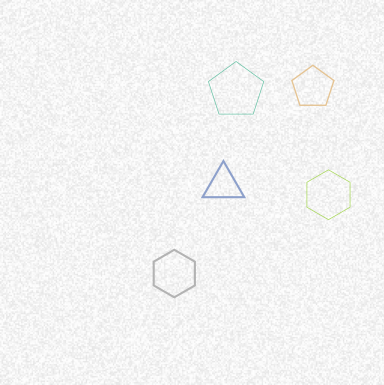[{"shape": "pentagon", "thickness": 0.5, "radius": 0.38, "center": [0.613, 0.765]}, {"shape": "triangle", "thickness": 1.5, "radius": 0.31, "center": [0.58, 0.519]}, {"shape": "hexagon", "thickness": 0.5, "radius": 0.32, "center": [0.853, 0.494]}, {"shape": "pentagon", "thickness": 1, "radius": 0.29, "center": [0.813, 0.773]}, {"shape": "hexagon", "thickness": 1.5, "radius": 0.31, "center": [0.453, 0.289]}]